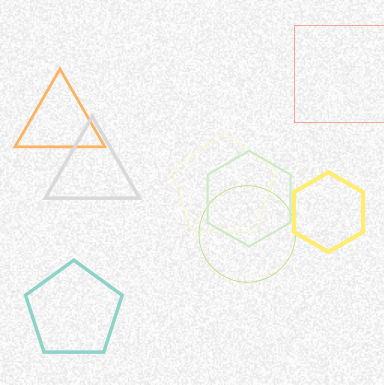[{"shape": "pentagon", "thickness": 2.5, "radius": 0.66, "center": [0.192, 0.192]}, {"shape": "pentagon", "thickness": 0.5, "radius": 0.71, "center": [0.581, 0.514]}, {"shape": "square", "thickness": 0.5, "radius": 0.63, "center": [0.891, 0.808]}, {"shape": "triangle", "thickness": 2, "radius": 0.67, "center": [0.156, 0.686]}, {"shape": "circle", "thickness": 0.5, "radius": 0.63, "center": [0.642, 0.392]}, {"shape": "triangle", "thickness": 2.5, "radius": 0.71, "center": [0.24, 0.556]}, {"shape": "hexagon", "thickness": 1.5, "radius": 0.62, "center": [0.647, 0.484]}, {"shape": "hexagon", "thickness": 3, "radius": 0.52, "center": [0.853, 0.449]}]